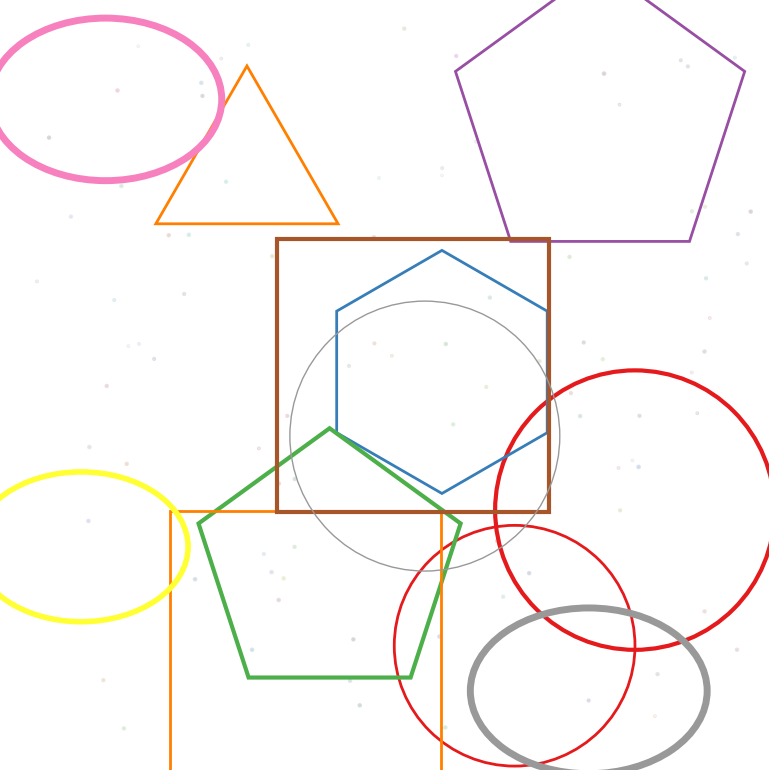[{"shape": "circle", "thickness": 1, "radius": 0.78, "center": [0.668, 0.161]}, {"shape": "circle", "thickness": 1.5, "radius": 0.91, "center": [0.824, 0.338]}, {"shape": "hexagon", "thickness": 1, "radius": 0.79, "center": [0.574, 0.517]}, {"shape": "pentagon", "thickness": 1.5, "radius": 0.89, "center": [0.428, 0.265]}, {"shape": "pentagon", "thickness": 1, "radius": 0.99, "center": [0.779, 0.846]}, {"shape": "square", "thickness": 1, "radius": 0.88, "center": [0.396, 0.16]}, {"shape": "triangle", "thickness": 1, "radius": 0.68, "center": [0.321, 0.778]}, {"shape": "oval", "thickness": 2, "radius": 0.69, "center": [0.105, 0.29]}, {"shape": "square", "thickness": 1.5, "radius": 0.88, "center": [0.536, 0.512]}, {"shape": "oval", "thickness": 2.5, "radius": 0.75, "center": [0.137, 0.871]}, {"shape": "oval", "thickness": 2.5, "radius": 0.77, "center": [0.765, 0.103]}, {"shape": "circle", "thickness": 0.5, "radius": 0.88, "center": [0.552, 0.434]}]